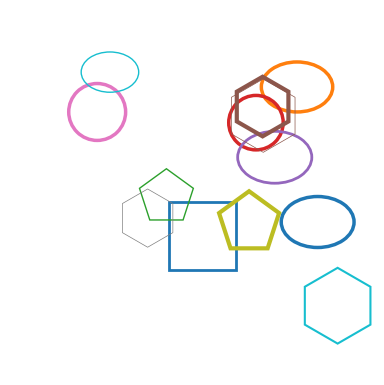[{"shape": "oval", "thickness": 2.5, "radius": 0.47, "center": [0.825, 0.423]}, {"shape": "square", "thickness": 2, "radius": 0.44, "center": [0.526, 0.387]}, {"shape": "oval", "thickness": 2.5, "radius": 0.46, "center": [0.771, 0.774]}, {"shape": "pentagon", "thickness": 1, "radius": 0.37, "center": [0.432, 0.488]}, {"shape": "circle", "thickness": 2.5, "radius": 0.35, "center": [0.665, 0.681]}, {"shape": "oval", "thickness": 2, "radius": 0.48, "center": [0.714, 0.591]}, {"shape": "hexagon", "thickness": 0.5, "radius": 0.48, "center": [0.684, 0.7]}, {"shape": "hexagon", "thickness": 3, "radius": 0.39, "center": [0.682, 0.723]}, {"shape": "circle", "thickness": 2.5, "radius": 0.37, "center": [0.252, 0.709]}, {"shape": "hexagon", "thickness": 0.5, "radius": 0.38, "center": [0.383, 0.434]}, {"shape": "pentagon", "thickness": 3, "radius": 0.41, "center": [0.647, 0.421]}, {"shape": "hexagon", "thickness": 1.5, "radius": 0.49, "center": [0.877, 0.206]}, {"shape": "oval", "thickness": 1, "radius": 0.37, "center": [0.286, 0.813]}]